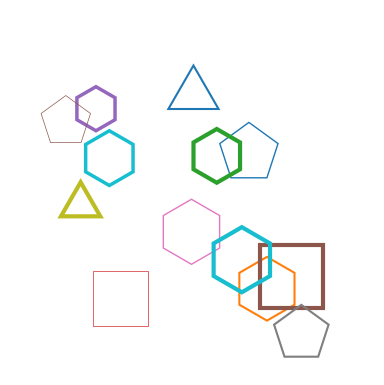[{"shape": "triangle", "thickness": 1.5, "radius": 0.38, "center": [0.502, 0.755]}, {"shape": "pentagon", "thickness": 1, "radius": 0.4, "center": [0.647, 0.603]}, {"shape": "hexagon", "thickness": 1.5, "radius": 0.41, "center": [0.693, 0.25]}, {"shape": "hexagon", "thickness": 3, "radius": 0.35, "center": [0.563, 0.595]}, {"shape": "square", "thickness": 0.5, "radius": 0.36, "center": [0.313, 0.225]}, {"shape": "hexagon", "thickness": 2.5, "radius": 0.29, "center": [0.249, 0.718]}, {"shape": "pentagon", "thickness": 0.5, "radius": 0.34, "center": [0.171, 0.684]}, {"shape": "square", "thickness": 3, "radius": 0.41, "center": [0.757, 0.282]}, {"shape": "hexagon", "thickness": 1, "radius": 0.42, "center": [0.497, 0.398]}, {"shape": "pentagon", "thickness": 1.5, "radius": 0.37, "center": [0.783, 0.134]}, {"shape": "triangle", "thickness": 3, "radius": 0.3, "center": [0.209, 0.468]}, {"shape": "hexagon", "thickness": 3, "radius": 0.42, "center": [0.628, 0.325]}, {"shape": "hexagon", "thickness": 2.5, "radius": 0.36, "center": [0.284, 0.589]}]